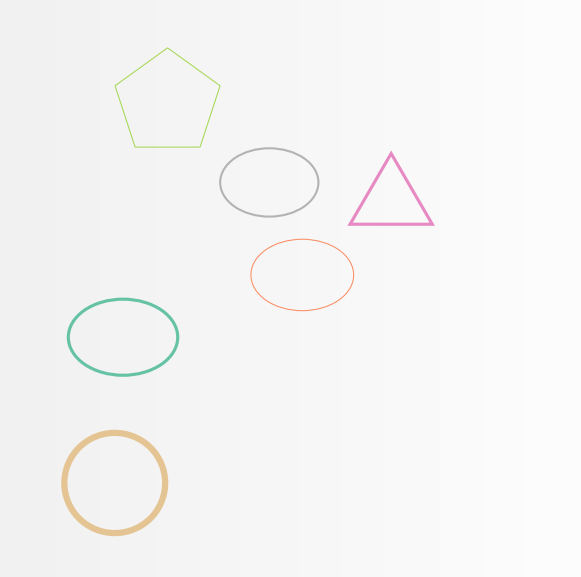[{"shape": "oval", "thickness": 1.5, "radius": 0.47, "center": [0.212, 0.415]}, {"shape": "oval", "thickness": 0.5, "radius": 0.44, "center": [0.52, 0.523]}, {"shape": "triangle", "thickness": 1.5, "radius": 0.41, "center": [0.673, 0.652]}, {"shape": "pentagon", "thickness": 0.5, "radius": 0.48, "center": [0.288, 0.821]}, {"shape": "circle", "thickness": 3, "radius": 0.43, "center": [0.197, 0.163]}, {"shape": "oval", "thickness": 1, "radius": 0.42, "center": [0.463, 0.683]}]